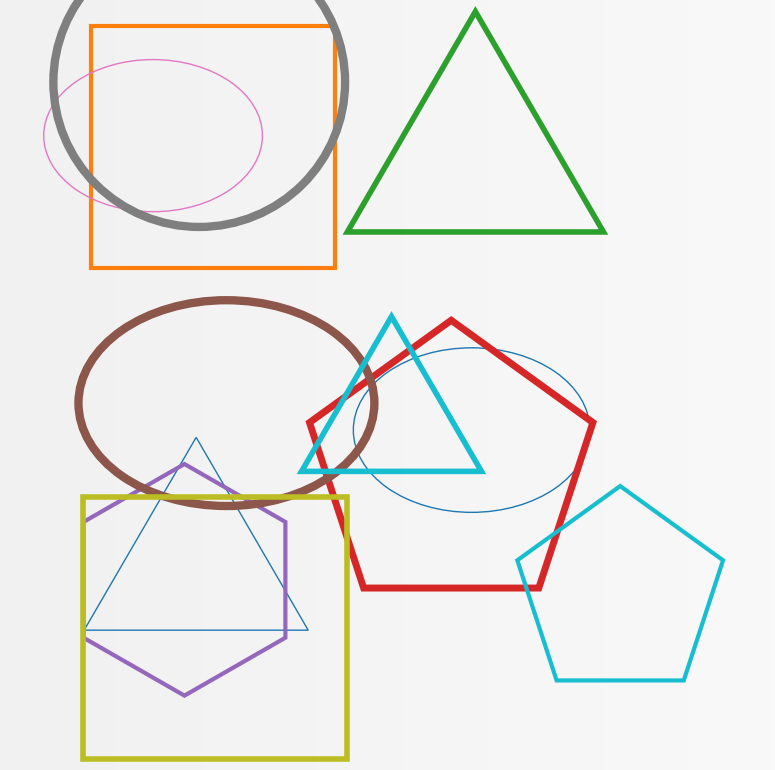[{"shape": "oval", "thickness": 0.5, "radius": 0.76, "center": [0.609, 0.441]}, {"shape": "triangle", "thickness": 0.5, "radius": 0.83, "center": [0.253, 0.265]}, {"shape": "square", "thickness": 1.5, "radius": 0.79, "center": [0.275, 0.809]}, {"shape": "triangle", "thickness": 2, "radius": 0.95, "center": [0.613, 0.794]}, {"shape": "pentagon", "thickness": 2.5, "radius": 0.96, "center": [0.582, 0.392]}, {"shape": "hexagon", "thickness": 1.5, "radius": 0.75, "center": [0.238, 0.247]}, {"shape": "oval", "thickness": 3, "radius": 0.95, "center": [0.292, 0.476]}, {"shape": "oval", "thickness": 0.5, "radius": 0.71, "center": [0.198, 0.824]}, {"shape": "circle", "thickness": 3, "radius": 0.94, "center": [0.257, 0.893]}, {"shape": "square", "thickness": 2, "radius": 0.85, "center": [0.278, 0.184]}, {"shape": "pentagon", "thickness": 1.5, "radius": 0.7, "center": [0.8, 0.229]}, {"shape": "triangle", "thickness": 2, "radius": 0.67, "center": [0.505, 0.455]}]